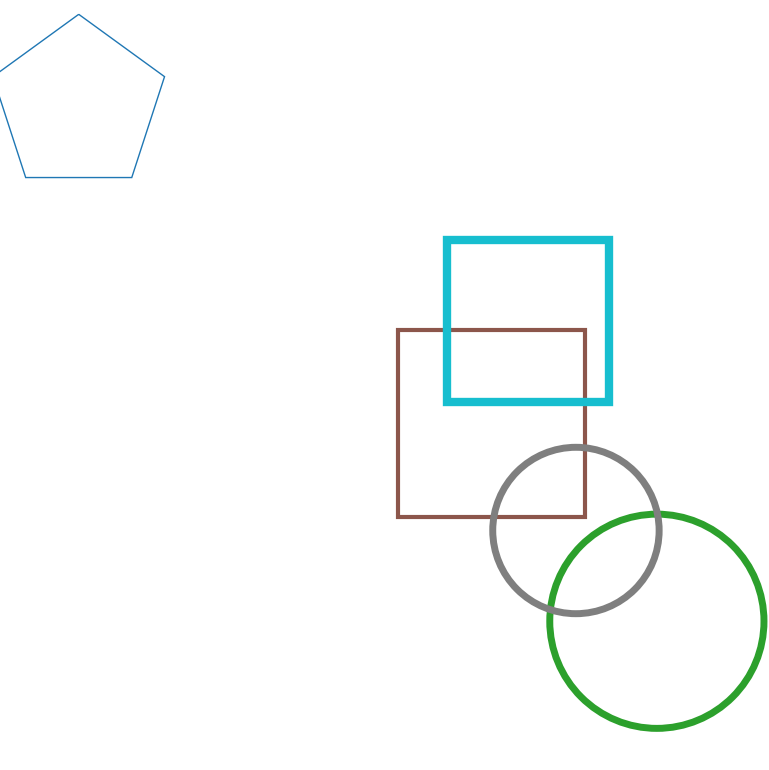[{"shape": "pentagon", "thickness": 0.5, "radius": 0.59, "center": [0.102, 0.864]}, {"shape": "circle", "thickness": 2.5, "radius": 0.7, "center": [0.853, 0.193]}, {"shape": "square", "thickness": 1.5, "radius": 0.61, "center": [0.638, 0.45]}, {"shape": "circle", "thickness": 2.5, "radius": 0.54, "center": [0.748, 0.311]}, {"shape": "square", "thickness": 3, "radius": 0.53, "center": [0.685, 0.583]}]